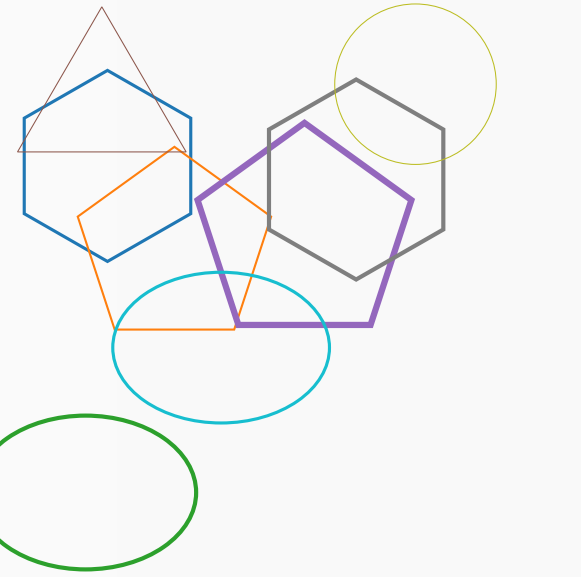[{"shape": "hexagon", "thickness": 1.5, "radius": 0.83, "center": [0.185, 0.712]}, {"shape": "pentagon", "thickness": 1, "radius": 0.87, "center": [0.3, 0.57]}, {"shape": "oval", "thickness": 2, "radius": 0.95, "center": [0.147, 0.146]}, {"shape": "pentagon", "thickness": 3, "radius": 0.97, "center": [0.524, 0.593]}, {"shape": "triangle", "thickness": 0.5, "radius": 0.84, "center": [0.175, 0.82]}, {"shape": "hexagon", "thickness": 2, "radius": 0.87, "center": [0.613, 0.688]}, {"shape": "circle", "thickness": 0.5, "radius": 0.69, "center": [0.715, 0.853]}, {"shape": "oval", "thickness": 1.5, "radius": 0.93, "center": [0.38, 0.397]}]